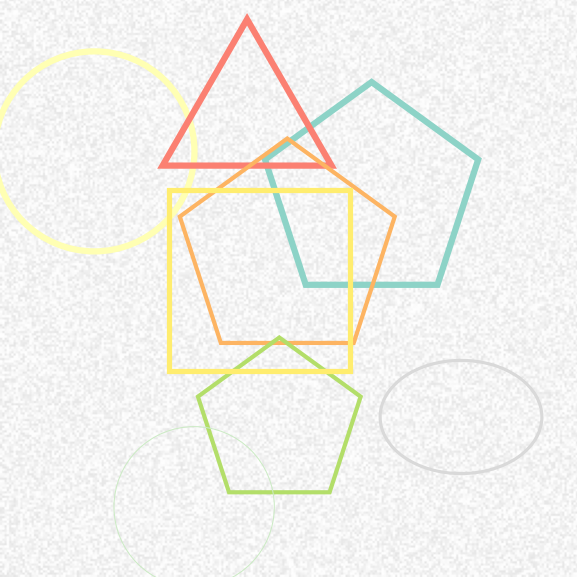[{"shape": "pentagon", "thickness": 3, "radius": 0.97, "center": [0.643, 0.663]}, {"shape": "circle", "thickness": 3, "radius": 0.87, "center": [0.164, 0.737]}, {"shape": "triangle", "thickness": 3, "radius": 0.84, "center": [0.428, 0.797]}, {"shape": "pentagon", "thickness": 2, "radius": 0.98, "center": [0.497, 0.564]}, {"shape": "pentagon", "thickness": 2, "radius": 0.74, "center": [0.484, 0.267]}, {"shape": "oval", "thickness": 1.5, "radius": 0.7, "center": [0.798, 0.277]}, {"shape": "circle", "thickness": 0.5, "radius": 0.69, "center": [0.336, 0.122]}, {"shape": "square", "thickness": 2.5, "radius": 0.78, "center": [0.45, 0.513]}]